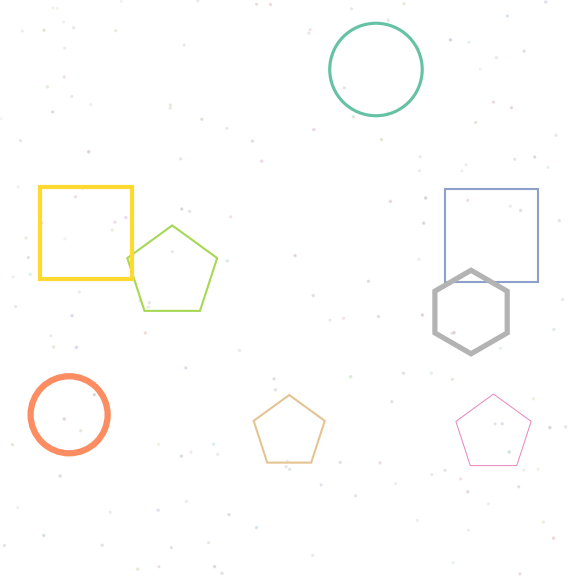[{"shape": "circle", "thickness": 1.5, "radius": 0.4, "center": [0.651, 0.879]}, {"shape": "circle", "thickness": 3, "radius": 0.33, "center": [0.12, 0.281]}, {"shape": "square", "thickness": 1, "radius": 0.4, "center": [0.851, 0.591]}, {"shape": "pentagon", "thickness": 0.5, "radius": 0.34, "center": [0.855, 0.248]}, {"shape": "pentagon", "thickness": 1, "radius": 0.41, "center": [0.298, 0.527]}, {"shape": "square", "thickness": 2, "radius": 0.4, "center": [0.15, 0.596]}, {"shape": "pentagon", "thickness": 1, "radius": 0.32, "center": [0.501, 0.25]}, {"shape": "hexagon", "thickness": 2.5, "radius": 0.36, "center": [0.816, 0.459]}]